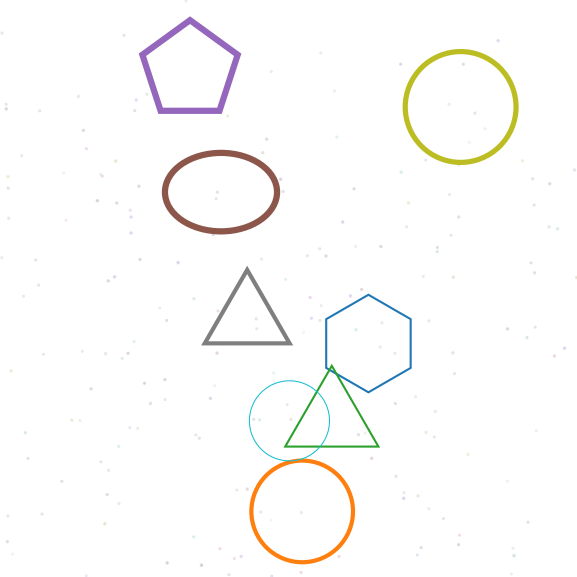[{"shape": "hexagon", "thickness": 1, "radius": 0.42, "center": [0.638, 0.404]}, {"shape": "circle", "thickness": 2, "radius": 0.44, "center": [0.523, 0.114]}, {"shape": "triangle", "thickness": 1, "radius": 0.47, "center": [0.575, 0.272]}, {"shape": "pentagon", "thickness": 3, "radius": 0.43, "center": [0.329, 0.877]}, {"shape": "oval", "thickness": 3, "radius": 0.49, "center": [0.383, 0.666]}, {"shape": "triangle", "thickness": 2, "radius": 0.42, "center": [0.428, 0.447]}, {"shape": "circle", "thickness": 2.5, "radius": 0.48, "center": [0.798, 0.814]}, {"shape": "circle", "thickness": 0.5, "radius": 0.35, "center": [0.501, 0.27]}]